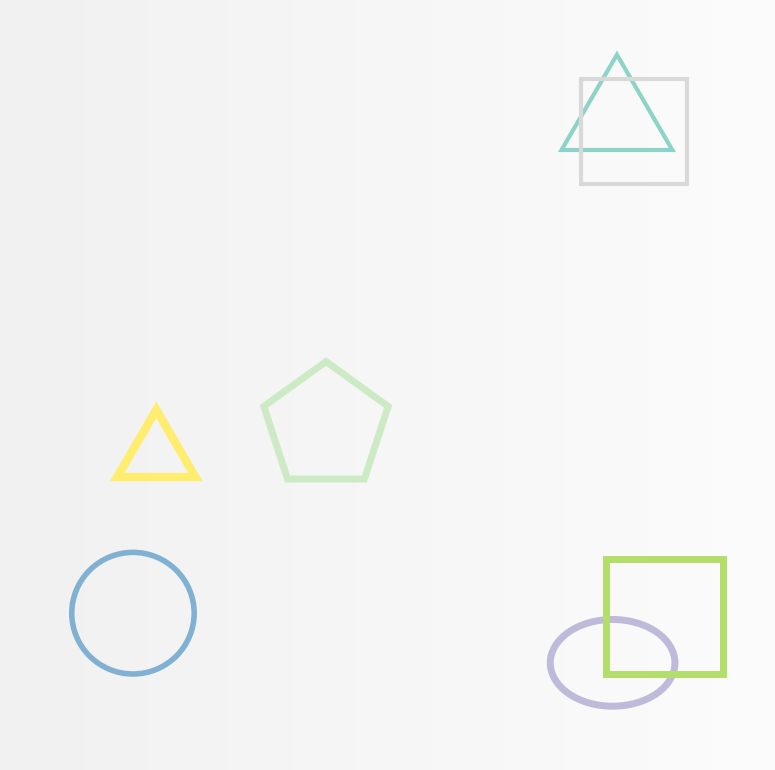[{"shape": "triangle", "thickness": 1.5, "radius": 0.41, "center": [0.796, 0.846]}, {"shape": "oval", "thickness": 2.5, "radius": 0.4, "center": [0.79, 0.139]}, {"shape": "circle", "thickness": 2, "radius": 0.39, "center": [0.172, 0.204]}, {"shape": "square", "thickness": 2.5, "radius": 0.37, "center": [0.857, 0.2]}, {"shape": "square", "thickness": 1.5, "radius": 0.34, "center": [0.818, 0.829]}, {"shape": "pentagon", "thickness": 2.5, "radius": 0.42, "center": [0.421, 0.446]}, {"shape": "triangle", "thickness": 3, "radius": 0.29, "center": [0.202, 0.41]}]